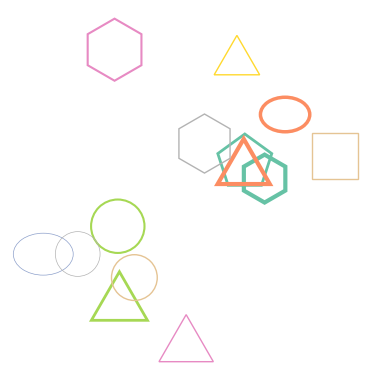[{"shape": "hexagon", "thickness": 3, "radius": 0.31, "center": [0.687, 0.536]}, {"shape": "pentagon", "thickness": 2, "radius": 0.37, "center": [0.636, 0.578]}, {"shape": "triangle", "thickness": 3, "radius": 0.39, "center": [0.633, 0.561]}, {"shape": "oval", "thickness": 2.5, "radius": 0.32, "center": [0.741, 0.703]}, {"shape": "oval", "thickness": 0.5, "radius": 0.39, "center": [0.112, 0.34]}, {"shape": "hexagon", "thickness": 1.5, "radius": 0.4, "center": [0.298, 0.871]}, {"shape": "triangle", "thickness": 1, "radius": 0.41, "center": [0.484, 0.101]}, {"shape": "triangle", "thickness": 2, "radius": 0.42, "center": [0.31, 0.21]}, {"shape": "circle", "thickness": 1.5, "radius": 0.35, "center": [0.306, 0.412]}, {"shape": "triangle", "thickness": 1, "radius": 0.34, "center": [0.615, 0.84]}, {"shape": "circle", "thickness": 1, "radius": 0.3, "center": [0.349, 0.279]}, {"shape": "square", "thickness": 1, "radius": 0.3, "center": [0.87, 0.596]}, {"shape": "circle", "thickness": 0.5, "radius": 0.29, "center": [0.202, 0.34]}, {"shape": "hexagon", "thickness": 1, "radius": 0.38, "center": [0.531, 0.627]}]